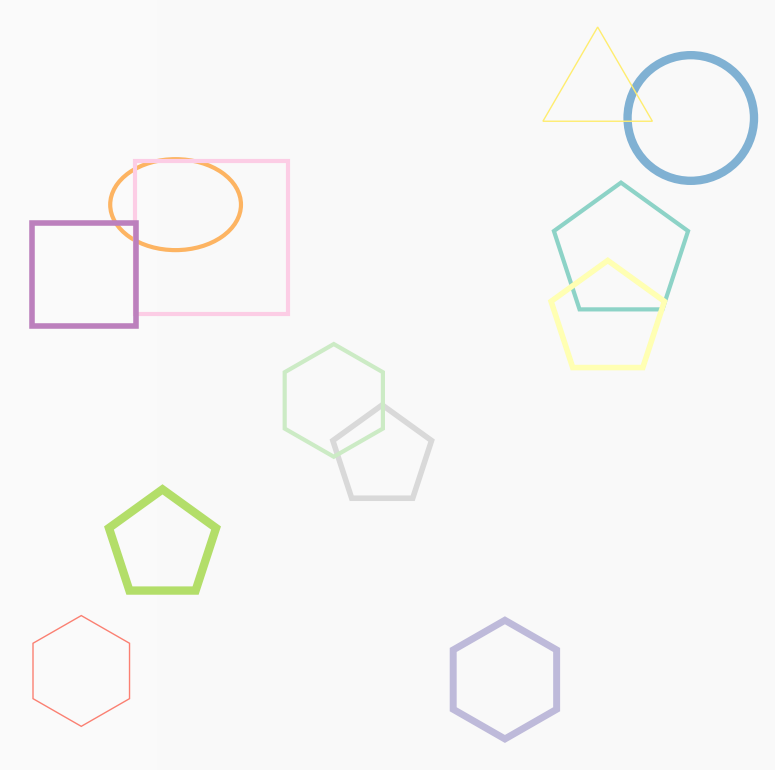[{"shape": "pentagon", "thickness": 1.5, "radius": 0.45, "center": [0.801, 0.672]}, {"shape": "pentagon", "thickness": 2, "radius": 0.38, "center": [0.784, 0.585]}, {"shape": "hexagon", "thickness": 2.5, "radius": 0.39, "center": [0.652, 0.117]}, {"shape": "hexagon", "thickness": 0.5, "radius": 0.36, "center": [0.105, 0.129]}, {"shape": "circle", "thickness": 3, "radius": 0.41, "center": [0.891, 0.847]}, {"shape": "oval", "thickness": 1.5, "radius": 0.42, "center": [0.227, 0.734]}, {"shape": "pentagon", "thickness": 3, "radius": 0.36, "center": [0.21, 0.292]}, {"shape": "square", "thickness": 1.5, "radius": 0.49, "center": [0.273, 0.692]}, {"shape": "pentagon", "thickness": 2, "radius": 0.33, "center": [0.493, 0.407]}, {"shape": "square", "thickness": 2, "radius": 0.33, "center": [0.108, 0.643]}, {"shape": "hexagon", "thickness": 1.5, "radius": 0.37, "center": [0.431, 0.48]}, {"shape": "triangle", "thickness": 0.5, "radius": 0.41, "center": [0.771, 0.883]}]